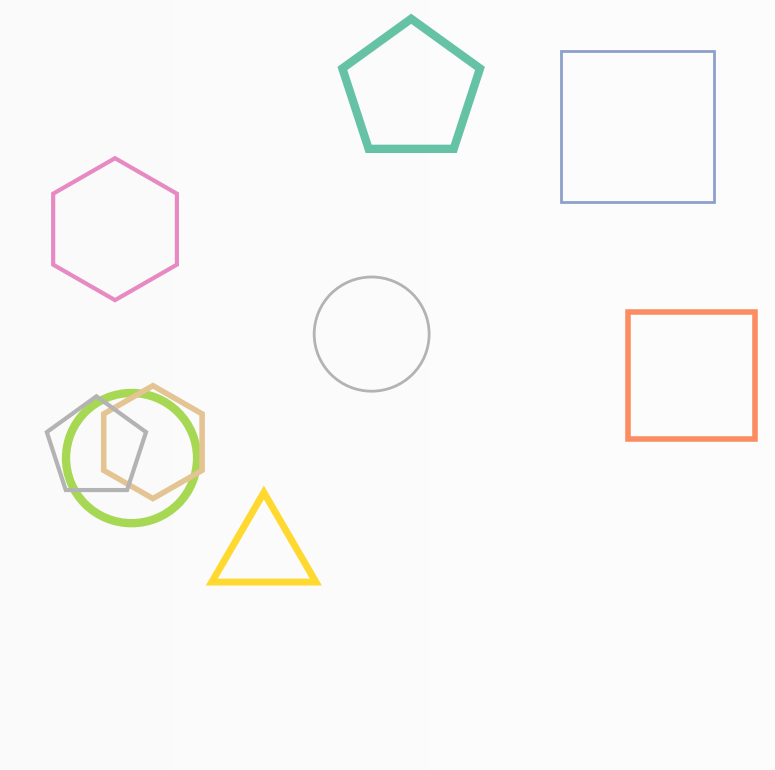[{"shape": "pentagon", "thickness": 3, "radius": 0.47, "center": [0.531, 0.882]}, {"shape": "square", "thickness": 2, "radius": 0.41, "center": [0.892, 0.513]}, {"shape": "square", "thickness": 1, "radius": 0.49, "center": [0.823, 0.836]}, {"shape": "hexagon", "thickness": 1.5, "radius": 0.46, "center": [0.148, 0.702]}, {"shape": "circle", "thickness": 3, "radius": 0.42, "center": [0.17, 0.405]}, {"shape": "triangle", "thickness": 2.5, "radius": 0.39, "center": [0.34, 0.283]}, {"shape": "hexagon", "thickness": 2, "radius": 0.37, "center": [0.197, 0.426]}, {"shape": "pentagon", "thickness": 1.5, "radius": 0.34, "center": [0.124, 0.418]}, {"shape": "circle", "thickness": 1, "radius": 0.37, "center": [0.48, 0.566]}]